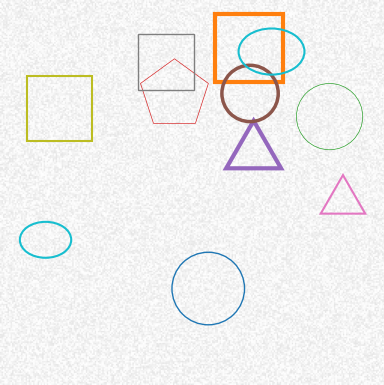[{"shape": "circle", "thickness": 1, "radius": 0.47, "center": [0.541, 0.251]}, {"shape": "square", "thickness": 3, "radius": 0.44, "center": [0.647, 0.874]}, {"shape": "circle", "thickness": 0.5, "radius": 0.43, "center": [0.856, 0.697]}, {"shape": "pentagon", "thickness": 0.5, "radius": 0.46, "center": [0.453, 0.755]}, {"shape": "triangle", "thickness": 3, "radius": 0.41, "center": [0.659, 0.604]}, {"shape": "circle", "thickness": 2.5, "radius": 0.37, "center": [0.65, 0.757]}, {"shape": "triangle", "thickness": 1.5, "radius": 0.33, "center": [0.891, 0.478]}, {"shape": "square", "thickness": 1, "radius": 0.36, "center": [0.431, 0.838]}, {"shape": "square", "thickness": 1.5, "radius": 0.42, "center": [0.155, 0.719]}, {"shape": "oval", "thickness": 1.5, "radius": 0.33, "center": [0.118, 0.377]}, {"shape": "oval", "thickness": 1.5, "radius": 0.43, "center": [0.705, 0.866]}]